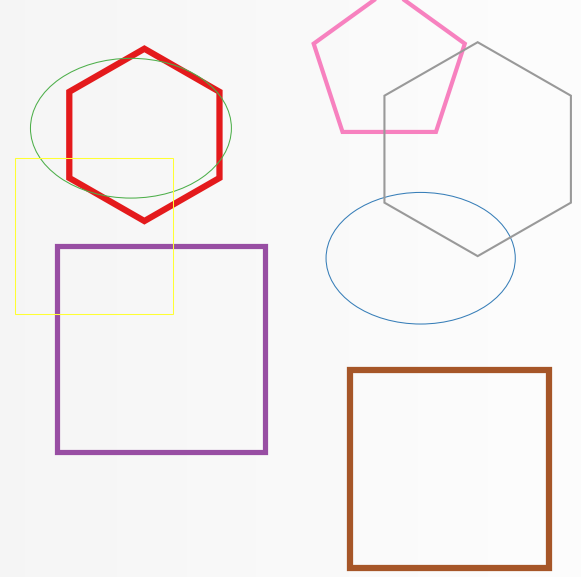[{"shape": "hexagon", "thickness": 3, "radius": 0.75, "center": [0.248, 0.766]}, {"shape": "oval", "thickness": 0.5, "radius": 0.81, "center": [0.724, 0.552]}, {"shape": "oval", "thickness": 0.5, "radius": 0.86, "center": [0.225, 0.777]}, {"shape": "square", "thickness": 2.5, "radius": 0.89, "center": [0.277, 0.395]}, {"shape": "square", "thickness": 0.5, "radius": 0.68, "center": [0.162, 0.591]}, {"shape": "square", "thickness": 3, "radius": 0.85, "center": [0.773, 0.187]}, {"shape": "pentagon", "thickness": 2, "radius": 0.68, "center": [0.67, 0.881]}, {"shape": "hexagon", "thickness": 1, "radius": 0.93, "center": [0.822, 0.741]}]